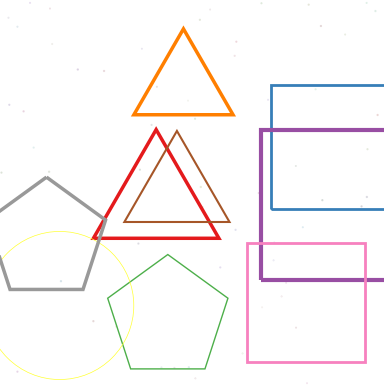[{"shape": "triangle", "thickness": 2.5, "radius": 0.94, "center": [0.406, 0.475]}, {"shape": "square", "thickness": 2, "radius": 0.8, "center": [0.865, 0.618]}, {"shape": "pentagon", "thickness": 1, "radius": 0.82, "center": [0.436, 0.175]}, {"shape": "square", "thickness": 3, "radius": 0.97, "center": [0.873, 0.468]}, {"shape": "triangle", "thickness": 2.5, "radius": 0.74, "center": [0.476, 0.776]}, {"shape": "circle", "thickness": 0.5, "radius": 0.96, "center": [0.155, 0.207]}, {"shape": "triangle", "thickness": 1.5, "radius": 0.79, "center": [0.46, 0.502]}, {"shape": "square", "thickness": 2, "radius": 0.77, "center": [0.794, 0.214]}, {"shape": "pentagon", "thickness": 2.5, "radius": 0.81, "center": [0.121, 0.379]}]